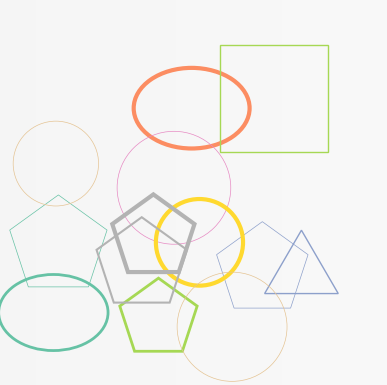[{"shape": "oval", "thickness": 2, "radius": 0.71, "center": [0.138, 0.188]}, {"shape": "pentagon", "thickness": 0.5, "radius": 0.66, "center": [0.151, 0.362]}, {"shape": "oval", "thickness": 3, "radius": 0.75, "center": [0.495, 0.719]}, {"shape": "triangle", "thickness": 1, "radius": 0.55, "center": [0.778, 0.292]}, {"shape": "pentagon", "thickness": 0.5, "radius": 0.62, "center": [0.677, 0.3]}, {"shape": "circle", "thickness": 0.5, "radius": 0.73, "center": [0.449, 0.512]}, {"shape": "pentagon", "thickness": 2, "radius": 0.52, "center": [0.409, 0.173]}, {"shape": "square", "thickness": 1, "radius": 0.69, "center": [0.707, 0.745]}, {"shape": "circle", "thickness": 3, "radius": 0.56, "center": [0.515, 0.371]}, {"shape": "circle", "thickness": 0.5, "radius": 0.71, "center": [0.599, 0.151]}, {"shape": "circle", "thickness": 0.5, "radius": 0.55, "center": [0.144, 0.575]}, {"shape": "pentagon", "thickness": 1.5, "radius": 0.61, "center": [0.366, 0.313]}, {"shape": "pentagon", "thickness": 3, "radius": 0.56, "center": [0.396, 0.384]}]